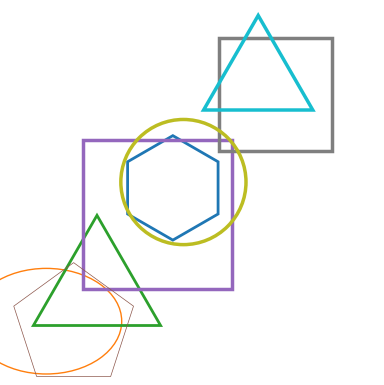[{"shape": "hexagon", "thickness": 2, "radius": 0.68, "center": [0.449, 0.512]}, {"shape": "oval", "thickness": 1, "radius": 0.98, "center": [0.12, 0.166]}, {"shape": "triangle", "thickness": 2, "radius": 0.95, "center": [0.252, 0.25]}, {"shape": "square", "thickness": 2.5, "radius": 0.97, "center": [0.409, 0.443]}, {"shape": "pentagon", "thickness": 0.5, "radius": 0.82, "center": [0.191, 0.154]}, {"shape": "square", "thickness": 2.5, "radius": 0.73, "center": [0.716, 0.755]}, {"shape": "circle", "thickness": 2.5, "radius": 0.81, "center": [0.476, 0.527]}, {"shape": "triangle", "thickness": 2.5, "radius": 0.82, "center": [0.671, 0.796]}]